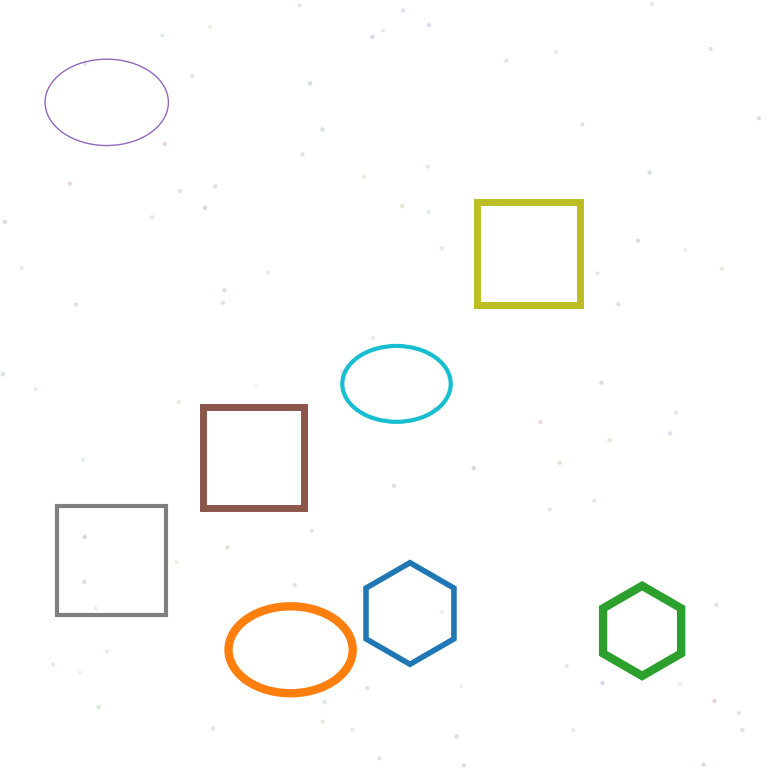[{"shape": "hexagon", "thickness": 2, "radius": 0.33, "center": [0.532, 0.203]}, {"shape": "oval", "thickness": 3, "radius": 0.4, "center": [0.377, 0.156]}, {"shape": "hexagon", "thickness": 3, "radius": 0.29, "center": [0.834, 0.181]}, {"shape": "oval", "thickness": 0.5, "radius": 0.4, "center": [0.139, 0.867]}, {"shape": "square", "thickness": 2.5, "radius": 0.33, "center": [0.33, 0.406]}, {"shape": "square", "thickness": 1.5, "radius": 0.35, "center": [0.145, 0.272]}, {"shape": "square", "thickness": 2.5, "radius": 0.34, "center": [0.687, 0.671]}, {"shape": "oval", "thickness": 1.5, "radius": 0.35, "center": [0.515, 0.501]}]